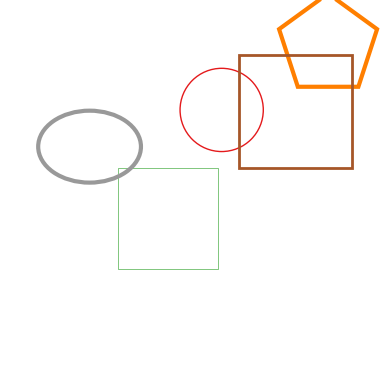[{"shape": "circle", "thickness": 1, "radius": 0.54, "center": [0.576, 0.714]}, {"shape": "square", "thickness": 0.5, "radius": 0.65, "center": [0.436, 0.432]}, {"shape": "pentagon", "thickness": 3, "radius": 0.67, "center": [0.852, 0.883]}, {"shape": "square", "thickness": 2, "radius": 0.73, "center": [0.769, 0.71]}, {"shape": "oval", "thickness": 3, "radius": 0.67, "center": [0.233, 0.619]}]